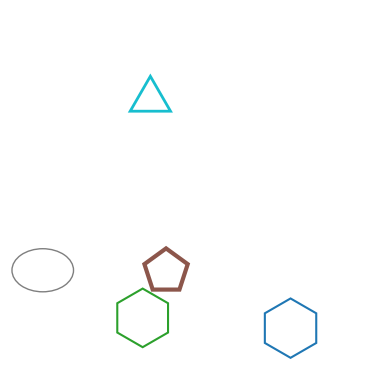[{"shape": "hexagon", "thickness": 1.5, "radius": 0.39, "center": [0.755, 0.148]}, {"shape": "hexagon", "thickness": 1.5, "radius": 0.38, "center": [0.371, 0.174]}, {"shape": "pentagon", "thickness": 3, "radius": 0.3, "center": [0.431, 0.296]}, {"shape": "oval", "thickness": 1, "radius": 0.4, "center": [0.111, 0.298]}, {"shape": "triangle", "thickness": 2, "radius": 0.3, "center": [0.391, 0.741]}]